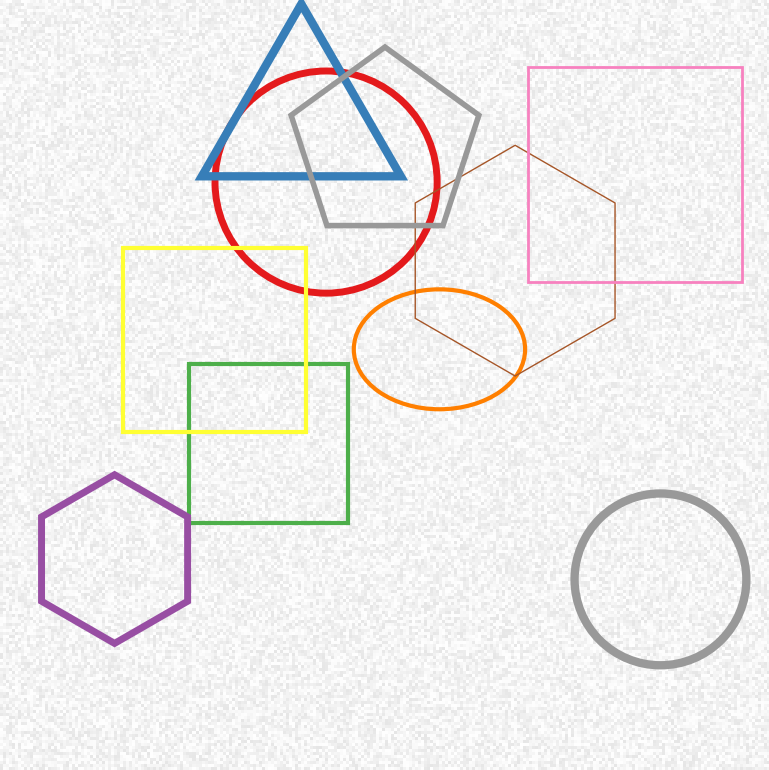[{"shape": "circle", "thickness": 2.5, "radius": 0.72, "center": [0.423, 0.764]}, {"shape": "triangle", "thickness": 3, "radius": 0.75, "center": [0.391, 0.846]}, {"shape": "square", "thickness": 1.5, "radius": 0.51, "center": [0.349, 0.424]}, {"shape": "hexagon", "thickness": 2.5, "radius": 0.55, "center": [0.149, 0.274]}, {"shape": "oval", "thickness": 1.5, "radius": 0.56, "center": [0.571, 0.546]}, {"shape": "square", "thickness": 1.5, "radius": 0.6, "center": [0.279, 0.559]}, {"shape": "hexagon", "thickness": 0.5, "radius": 0.75, "center": [0.669, 0.661]}, {"shape": "square", "thickness": 1, "radius": 0.7, "center": [0.825, 0.773]}, {"shape": "pentagon", "thickness": 2, "radius": 0.64, "center": [0.5, 0.811]}, {"shape": "circle", "thickness": 3, "radius": 0.56, "center": [0.858, 0.248]}]